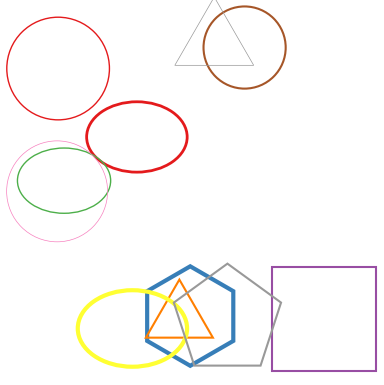[{"shape": "circle", "thickness": 1, "radius": 0.67, "center": [0.151, 0.822]}, {"shape": "oval", "thickness": 2, "radius": 0.65, "center": [0.356, 0.644]}, {"shape": "hexagon", "thickness": 3, "radius": 0.65, "center": [0.494, 0.179]}, {"shape": "oval", "thickness": 1, "radius": 0.61, "center": [0.166, 0.531]}, {"shape": "square", "thickness": 1.5, "radius": 0.67, "center": [0.842, 0.171]}, {"shape": "triangle", "thickness": 1.5, "radius": 0.5, "center": [0.466, 0.173]}, {"shape": "oval", "thickness": 3, "radius": 0.71, "center": [0.344, 0.147]}, {"shape": "circle", "thickness": 1.5, "radius": 0.53, "center": [0.635, 0.877]}, {"shape": "circle", "thickness": 0.5, "radius": 0.66, "center": [0.148, 0.503]}, {"shape": "pentagon", "thickness": 1.5, "radius": 0.73, "center": [0.591, 0.169]}, {"shape": "triangle", "thickness": 0.5, "radius": 0.59, "center": [0.556, 0.889]}]